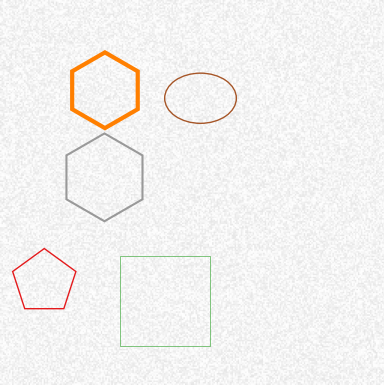[{"shape": "pentagon", "thickness": 1, "radius": 0.43, "center": [0.115, 0.268]}, {"shape": "square", "thickness": 0.5, "radius": 0.59, "center": [0.428, 0.218]}, {"shape": "hexagon", "thickness": 3, "radius": 0.49, "center": [0.273, 0.766]}, {"shape": "oval", "thickness": 1, "radius": 0.47, "center": [0.521, 0.745]}, {"shape": "hexagon", "thickness": 1.5, "radius": 0.57, "center": [0.271, 0.539]}]